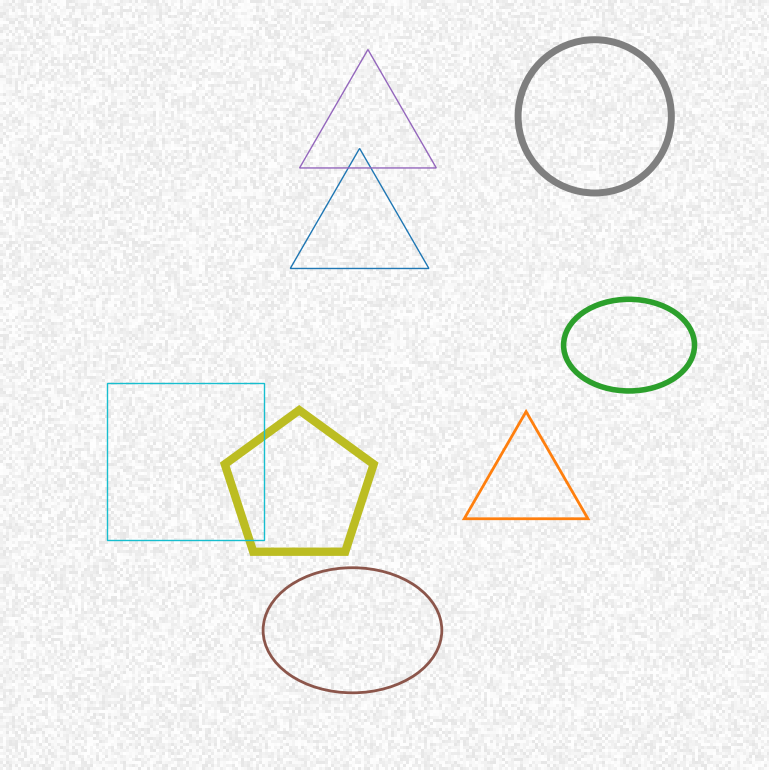[{"shape": "triangle", "thickness": 0.5, "radius": 0.52, "center": [0.467, 0.703]}, {"shape": "triangle", "thickness": 1, "radius": 0.46, "center": [0.683, 0.373]}, {"shape": "oval", "thickness": 2, "radius": 0.43, "center": [0.817, 0.552]}, {"shape": "triangle", "thickness": 0.5, "radius": 0.51, "center": [0.478, 0.833]}, {"shape": "oval", "thickness": 1, "radius": 0.58, "center": [0.458, 0.181]}, {"shape": "circle", "thickness": 2.5, "radius": 0.5, "center": [0.772, 0.849]}, {"shape": "pentagon", "thickness": 3, "radius": 0.51, "center": [0.389, 0.366]}, {"shape": "square", "thickness": 0.5, "radius": 0.51, "center": [0.241, 0.401]}]